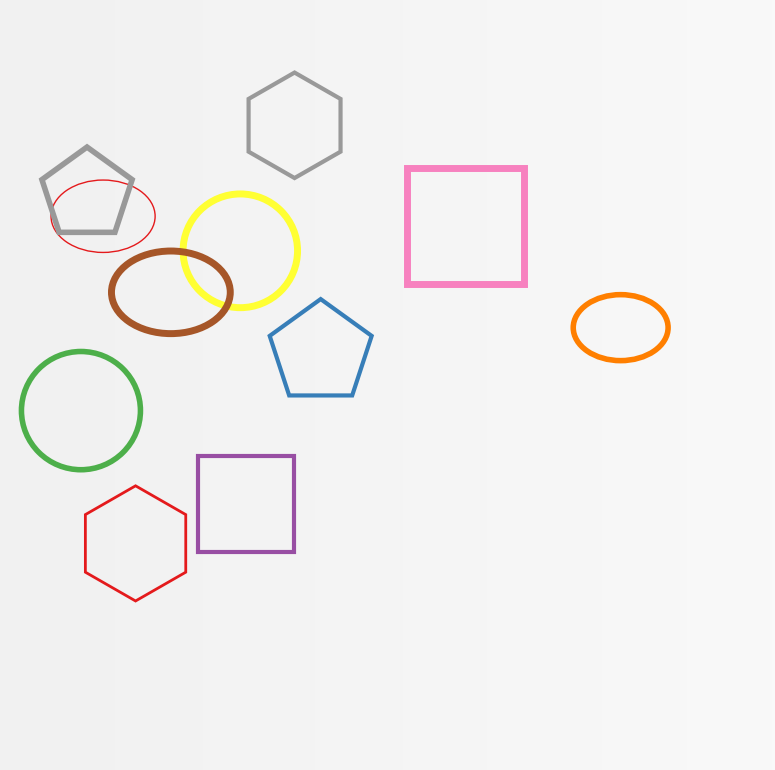[{"shape": "oval", "thickness": 0.5, "radius": 0.34, "center": [0.133, 0.719]}, {"shape": "hexagon", "thickness": 1, "radius": 0.37, "center": [0.175, 0.294]}, {"shape": "pentagon", "thickness": 1.5, "radius": 0.35, "center": [0.414, 0.542]}, {"shape": "circle", "thickness": 2, "radius": 0.38, "center": [0.104, 0.467]}, {"shape": "square", "thickness": 1.5, "radius": 0.31, "center": [0.317, 0.345]}, {"shape": "oval", "thickness": 2, "radius": 0.31, "center": [0.801, 0.574]}, {"shape": "circle", "thickness": 2.5, "radius": 0.37, "center": [0.31, 0.674]}, {"shape": "oval", "thickness": 2.5, "radius": 0.38, "center": [0.22, 0.62]}, {"shape": "square", "thickness": 2.5, "radius": 0.38, "center": [0.601, 0.707]}, {"shape": "hexagon", "thickness": 1.5, "radius": 0.34, "center": [0.38, 0.837]}, {"shape": "pentagon", "thickness": 2, "radius": 0.31, "center": [0.112, 0.748]}]